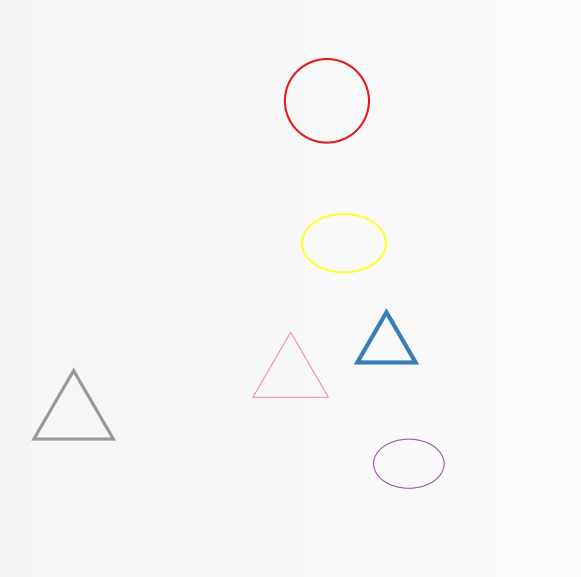[{"shape": "circle", "thickness": 1, "radius": 0.36, "center": [0.562, 0.825]}, {"shape": "triangle", "thickness": 2, "radius": 0.29, "center": [0.665, 0.4]}, {"shape": "oval", "thickness": 0.5, "radius": 0.3, "center": [0.703, 0.196]}, {"shape": "oval", "thickness": 1, "radius": 0.36, "center": [0.592, 0.578]}, {"shape": "triangle", "thickness": 0.5, "radius": 0.37, "center": [0.5, 0.349]}, {"shape": "triangle", "thickness": 1.5, "radius": 0.39, "center": [0.127, 0.278]}]